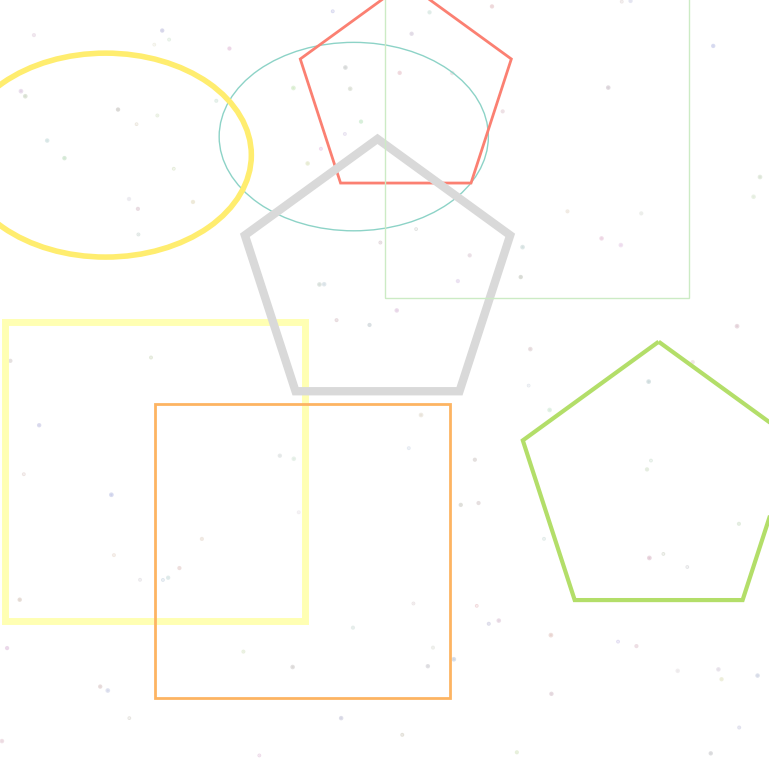[{"shape": "oval", "thickness": 0.5, "radius": 0.87, "center": [0.459, 0.823]}, {"shape": "square", "thickness": 2.5, "radius": 0.97, "center": [0.201, 0.388]}, {"shape": "pentagon", "thickness": 1, "radius": 0.72, "center": [0.527, 0.879]}, {"shape": "square", "thickness": 1, "radius": 0.96, "center": [0.393, 0.285]}, {"shape": "pentagon", "thickness": 1.5, "radius": 0.93, "center": [0.855, 0.371]}, {"shape": "pentagon", "thickness": 3, "radius": 0.91, "center": [0.49, 0.638]}, {"shape": "square", "thickness": 0.5, "radius": 0.99, "center": [0.698, 0.811]}, {"shape": "oval", "thickness": 2, "radius": 0.95, "center": [0.137, 0.799]}]